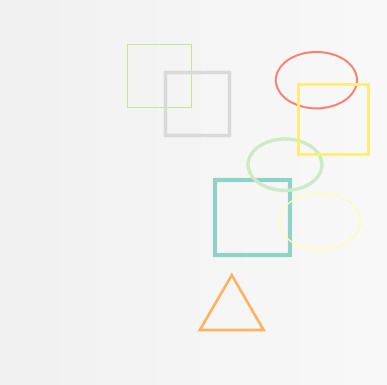[{"shape": "square", "thickness": 3, "radius": 0.49, "center": [0.651, 0.435]}, {"shape": "oval", "thickness": 1, "radius": 0.52, "center": [0.826, 0.425]}, {"shape": "oval", "thickness": 1.5, "radius": 0.52, "center": [0.817, 0.792]}, {"shape": "triangle", "thickness": 2, "radius": 0.48, "center": [0.598, 0.19]}, {"shape": "square", "thickness": 0.5, "radius": 0.41, "center": [0.41, 0.804]}, {"shape": "square", "thickness": 2.5, "radius": 0.41, "center": [0.509, 0.731]}, {"shape": "oval", "thickness": 2.5, "radius": 0.48, "center": [0.735, 0.572]}, {"shape": "square", "thickness": 2, "radius": 0.45, "center": [0.859, 0.69]}]